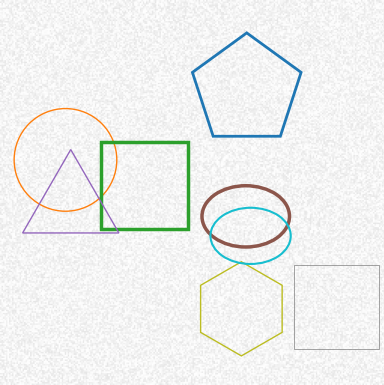[{"shape": "pentagon", "thickness": 2, "radius": 0.74, "center": [0.641, 0.766]}, {"shape": "circle", "thickness": 1, "radius": 0.67, "center": [0.17, 0.585]}, {"shape": "square", "thickness": 2.5, "radius": 0.57, "center": [0.376, 0.518]}, {"shape": "triangle", "thickness": 1, "radius": 0.72, "center": [0.184, 0.467]}, {"shape": "oval", "thickness": 2.5, "radius": 0.57, "center": [0.638, 0.438]}, {"shape": "square", "thickness": 0.5, "radius": 0.55, "center": [0.874, 0.203]}, {"shape": "hexagon", "thickness": 1, "radius": 0.61, "center": [0.627, 0.198]}, {"shape": "oval", "thickness": 1.5, "radius": 0.52, "center": [0.651, 0.387]}]